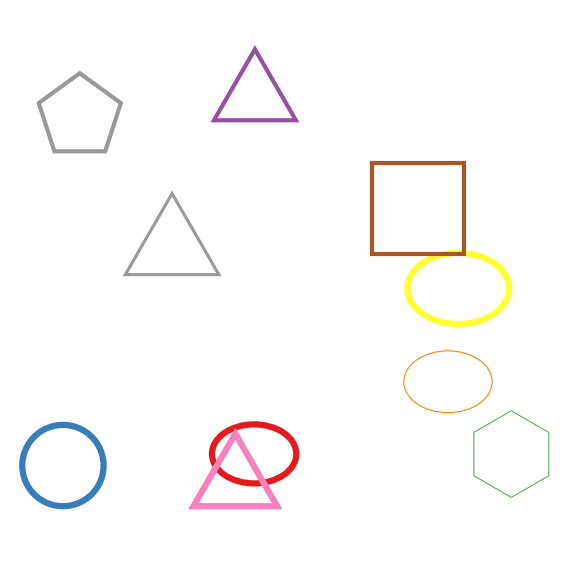[{"shape": "oval", "thickness": 3, "radius": 0.37, "center": [0.44, 0.213]}, {"shape": "circle", "thickness": 3, "radius": 0.35, "center": [0.109, 0.193]}, {"shape": "hexagon", "thickness": 0.5, "radius": 0.37, "center": [0.885, 0.213]}, {"shape": "triangle", "thickness": 2, "radius": 0.41, "center": [0.441, 0.832]}, {"shape": "oval", "thickness": 0.5, "radius": 0.38, "center": [0.776, 0.338]}, {"shape": "oval", "thickness": 3, "radius": 0.44, "center": [0.794, 0.5]}, {"shape": "square", "thickness": 2, "radius": 0.39, "center": [0.724, 0.638]}, {"shape": "triangle", "thickness": 3, "radius": 0.42, "center": [0.407, 0.164]}, {"shape": "pentagon", "thickness": 2, "radius": 0.37, "center": [0.138, 0.798]}, {"shape": "triangle", "thickness": 1.5, "radius": 0.47, "center": [0.298, 0.57]}]